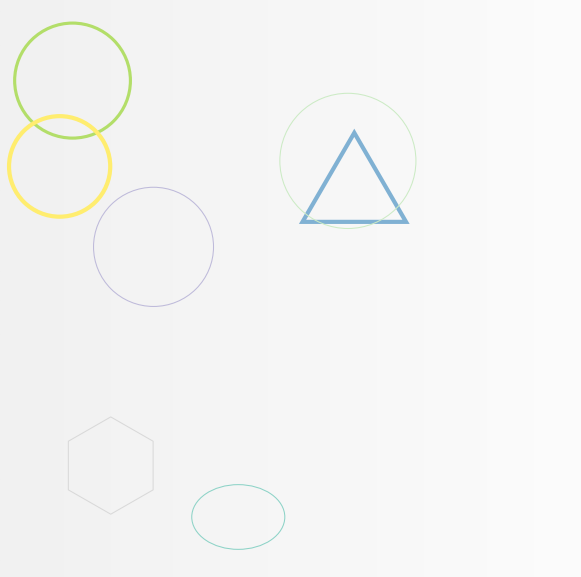[{"shape": "oval", "thickness": 0.5, "radius": 0.4, "center": [0.41, 0.104]}, {"shape": "circle", "thickness": 0.5, "radius": 0.52, "center": [0.264, 0.572]}, {"shape": "triangle", "thickness": 2, "radius": 0.51, "center": [0.61, 0.666]}, {"shape": "circle", "thickness": 1.5, "radius": 0.5, "center": [0.125, 0.86]}, {"shape": "hexagon", "thickness": 0.5, "radius": 0.42, "center": [0.191, 0.193]}, {"shape": "circle", "thickness": 0.5, "radius": 0.59, "center": [0.599, 0.721]}, {"shape": "circle", "thickness": 2, "radius": 0.44, "center": [0.103, 0.711]}]